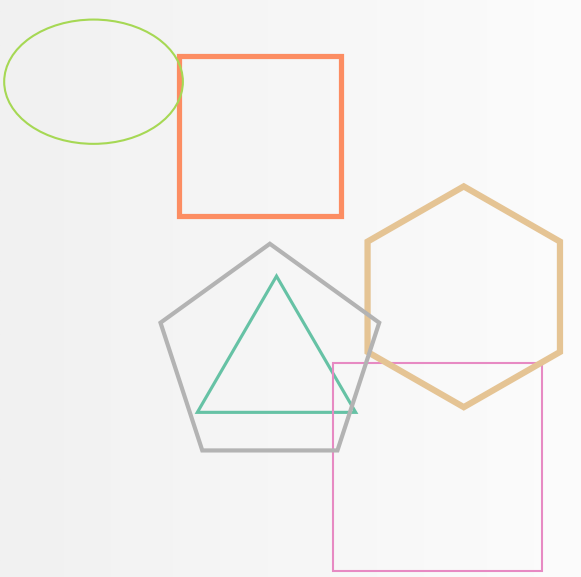[{"shape": "triangle", "thickness": 1.5, "radius": 0.79, "center": [0.476, 0.364]}, {"shape": "square", "thickness": 2.5, "radius": 0.69, "center": [0.447, 0.763]}, {"shape": "square", "thickness": 1, "radius": 0.9, "center": [0.753, 0.191]}, {"shape": "oval", "thickness": 1, "radius": 0.77, "center": [0.161, 0.858]}, {"shape": "hexagon", "thickness": 3, "radius": 0.96, "center": [0.798, 0.485]}, {"shape": "pentagon", "thickness": 2, "radius": 0.99, "center": [0.464, 0.379]}]